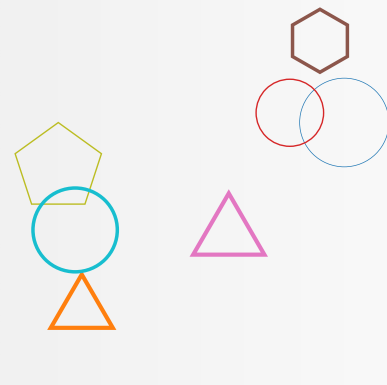[{"shape": "circle", "thickness": 0.5, "radius": 0.58, "center": [0.888, 0.682]}, {"shape": "triangle", "thickness": 3, "radius": 0.46, "center": [0.211, 0.195]}, {"shape": "circle", "thickness": 1, "radius": 0.44, "center": [0.748, 0.707]}, {"shape": "hexagon", "thickness": 2.5, "radius": 0.41, "center": [0.826, 0.894]}, {"shape": "triangle", "thickness": 3, "radius": 0.53, "center": [0.59, 0.392]}, {"shape": "pentagon", "thickness": 1, "radius": 0.59, "center": [0.15, 0.565]}, {"shape": "circle", "thickness": 2.5, "radius": 0.54, "center": [0.194, 0.403]}]